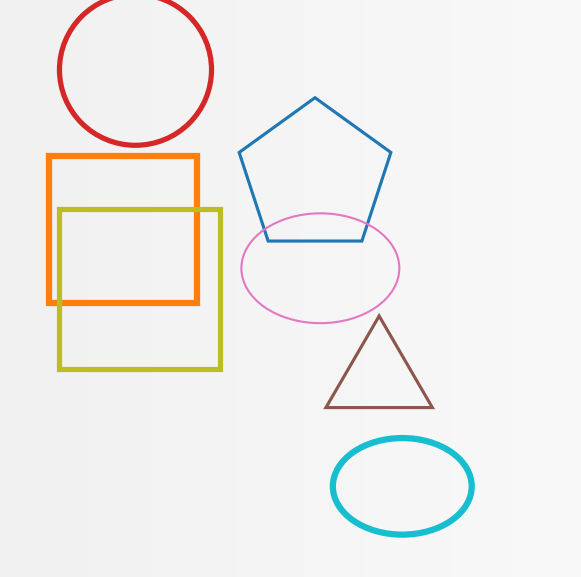[{"shape": "pentagon", "thickness": 1.5, "radius": 0.69, "center": [0.542, 0.693]}, {"shape": "square", "thickness": 3, "radius": 0.64, "center": [0.212, 0.601]}, {"shape": "circle", "thickness": 2.5, "radius": 0.65, "center": [0.233, 0.878]}, {"shape": "triangle", "thickness": 1.5, "radius": 0.53, "center": [0.652, 0.346]}, {"shape": "oval", "thickness": 1, "radius": 0.68, "center": [0.551, 0.535]}, {"shape": "square", "thickness": 2.5, "radius": 0.69, "center": [0.239, 0.498]}, {"shape": "oval", "thickness": 3, "radius": 0.6, "center": [0.692, 0.157]}]